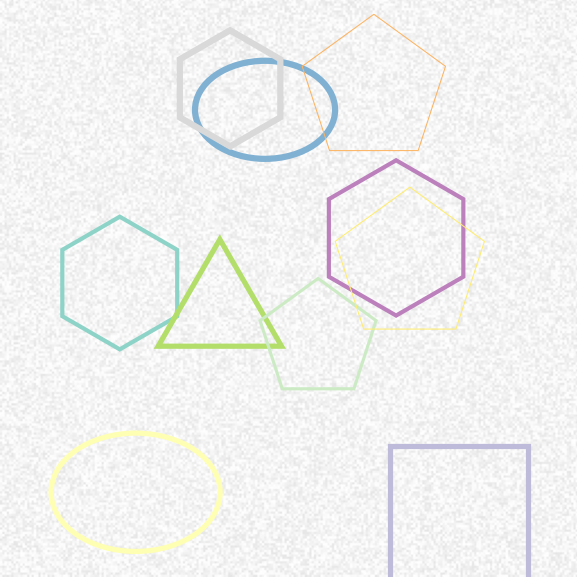[{"shape": "hexagon", "thickness": 2, "radius": 0.57, "center": [0.207, 0.509]}, {"shape": "oval", "thickness": 2.5, "radius": 0.73, "center": [0.235, 0.147]}, {"shape": "square", "thickness": 2.5, "radius": 0.6, "center": [0.794, 0.107]}, {"shape": "oval", "thickness": 3, "radius": 0.61, "center": [0.459, 0.809]}, {"shape": "pentagon", "thickness": 0.5, "radius": 0.65, "center": [0.647, 0.844]}, {"shape": "triangle", "thickness": 2.5, "radius": 0.62, "center": [0.381, 0.461]}, {"shape": "hexagon", "thickness": 3, "radius": 0.5, "center": [0.398, 0.846]}, {"shape": "hexagon", "thickness": 2, "radius": 0.67, "center": [0.686, 0.587]}, {"shape": "pentagon", "thickness": 1.5, "radius": 0.53, "center": [0.551, 0.411]}, {"shape": "pentagon", "thickness": 0.5, "radius": 0.68, "center": [0.71, 0.539]}]